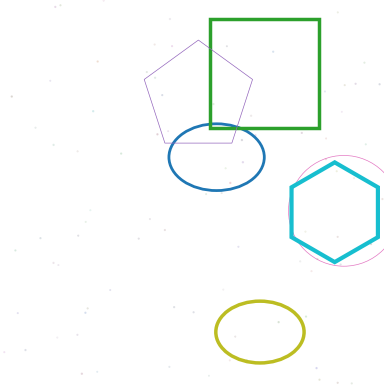[{"shape": "oval", "thickness": 2, "radius": 0.62, "center": [0.563, 0.592]}, {"shape": "square", "thickness": 2.5, "radius": 0.71, "center": [0.686, 0.81]}, {"shape": "pentagon", "thickness": 0.5, "radius": 0.74, "center": [0.515, 0.748]}, {"shape": "circle", "thickness": 0.5, "radius": 0.72, "center": [0.893, 0.452]}, {"shape": "oval", "thickness": 2.5, "radius": 0.57, "center": [0.675, 0.138]}, {"shape": "hexagon", "thickness": 3, "radius": 0.65, "center": [0.869, 0.449]}]